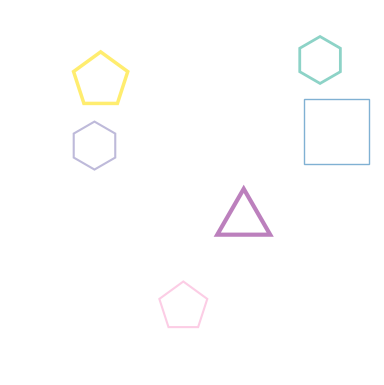[{"shape": "hexagon", "thickness": 2, "radius": 0.3, "center": [0.831, 0.844]}, {"shape": "hexagon", "thickness": 1.5, "radius": 0.31, "center": [0.245, 0.622]}, {"shape": "square", "thickness": 1, "radius": 0.42, "center": [0.874, 0.659]}, {"shape": "pentagon", "thickness": 1.5, "radius": 0.33, "center": [0.476, 0.203]}, {"shape": "triangle", "thickness": 3, "radius": 0.4, "center": [0.633, 0.43]}, {"shape": "pentagon", "thickness": 2.5, "radius": 0.37, "center": [0.261, 0.791]}]